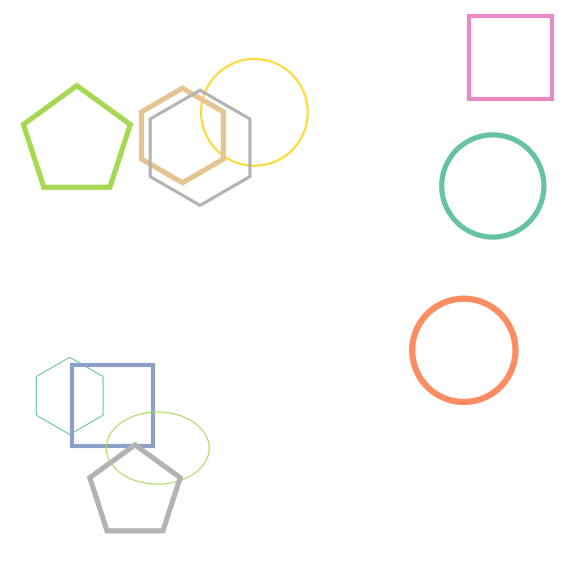[{"shape": "circle", "thickness": 2.5, "radius": 0.44, "center": [0.853, 0.677]}, {"shape": "hexagon", "thickness": 0.5, "radius": 0.33, "center": [0.121, 0.314]}, {"shape": "circle", "thickness": 3, "radius": 0.45, "center": [0.803, 0.392]}, {"shape": "square", "thickness": 2, "radius": 0.35, "center": [0.194, 0.298]}, {"shape": "square", "thickness": 2, "radius": 0.36, "center": [0.884, 0.899]}, {"shape": "pentagon", "thickness": 2.5, "radius": 0.49, "center": [0.133, 0.754]}, {"shape": "oval", "thickness": 0.5, "radius": 0.45, "center": [0.273, 0.223]}, {"shape": "circle", "thickness": 1, "radius": 0.46, "center": [0.441, 0.805]}, {"shape": "hexagon", "thickness": 2.5, "radius": 0.41, "center": [0.316, 0.765]}, {"shape": "pentagon", "thickness": 2.5, "radius": 0.41, "center": [0.234, 0.147]}, {"shape": "hexagon", "thickness": 1.5, "radius": 0.5, "center": [0.346, 0.743]}]